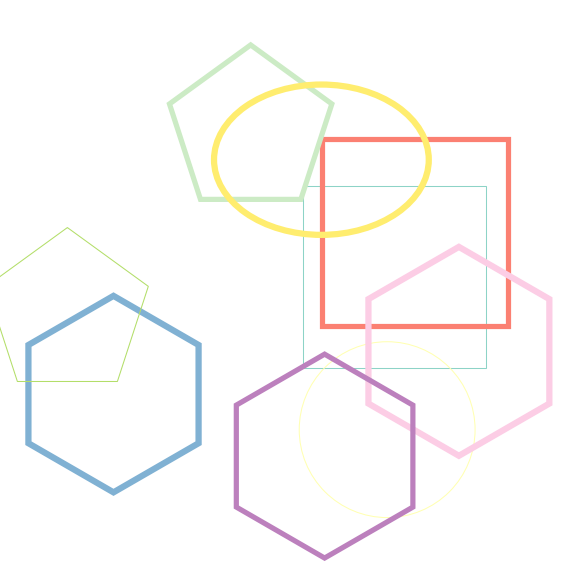[{"shape": "square", "thickness": 0.5, "radius": 0.79, "center": [0.683, 0.519]}, {"shape": "circle", "thickness": 0.5, "radius": 0.76, "center": [0.67, 0.255]}, {"shape": "square", "thickness": 2.5, "radius": 0.81, "center": [0.719, 0.597]}, {"shape": "hexagon", "thickness": 3, "radius": 0.85, "center": [0.197, 0.317]}, {"shape": "pentagon", "thickness": 0.5, "radius": 0.74, "center": [0.117, 0.458]}, {"shape": "hexagon", "thickness": 3, "radius": 0.9, "center": [0.795, 0.391]}, {"shape": "hexagon", "thickness": 2.5, "radius": 0.88, "center": [0.562, 0.209]}, {"shape": "pentagon", "thickness": 2.5, "radius": 0.74, "center": [0.434, 0.773]}, {"shape": "oval", "thickness": 3, "radius": 0.93, "center": [0.557, 0.723]}]